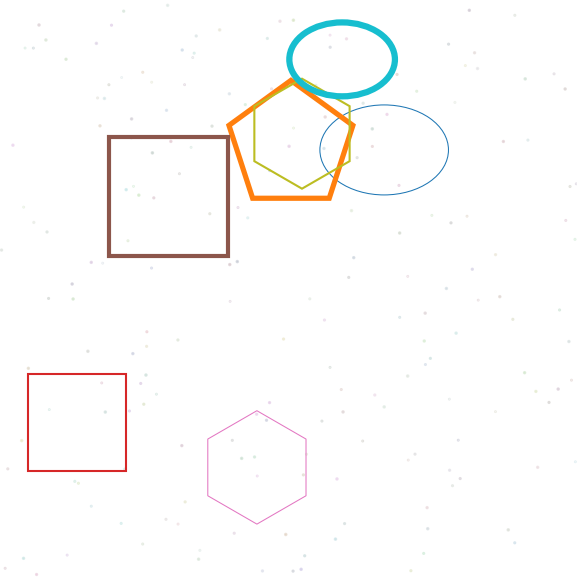[{"shape": "oval", "thickness": 0.5, "radius": 0.56, "center": [0.665, 0.74]}, {"shape": "pentagon", "thickness": 2.5, "radius": 0.56, "center": [0.504, 0.747]}, {"shape": "square", "thickness": 1, "radius": 0.42, "center": [0.133, 0.268]}, {"shape": "square", "thickness": 2, "radius": 0.52, "center": [0.292, 0.659]}, {"shape": "hexagon", "thickness": 0.5, "radius": 0.49, "center": [0.445, 0.19]}, {"shape": "hexagon", "thickness": 1, "radius": 0.48, "center": [0.523, 0.768]}, {"shape": "oval", "thickness": 3, "radius": 0.46, "center": [0.592, 0.896]}]